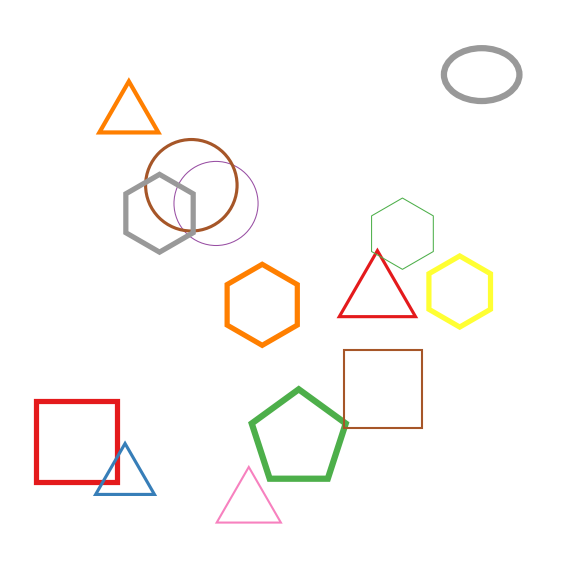[{"shape": "triangle", "thickness": 1.5, "radius": 0.38, "center": [0.654, 0.489]}, {"shape": "square", "thickness": 2.5, "radius": 0.35, "center": [0.132, 0.234]}, {"shape": "triangle", "thickness": 1.5, "radius": 0.29, "center": [0.217, 0.172]}, {"shape": "pentagon", "thickness": 3, "radius": 0.43, "center": [0.517, 0.239]}, {"shape": "hexagon", "thickness": 0.5, "radius": 0.31, "center": [0.697, 0.594]}, {"shape": "circle", "thickness": 0.5, "radius": 0.36, "center": [0.374, 0.647]}, {"shape": "hexagon", "thickness": 2.5, "radius": 0.35, "center": [0.454, 0.471]}, {"shape": "triangle", "thickness": 2, "radius": 0.29, "center": [0.223, 0.799]}, {"shape": "hexagon", "thickness": 2.5, "radius": 0.31, "center": [0.796, 0.494]}, {"shape": "circle", "thickness": 1.5, "radius": 0.4, "center": [0.331, 0.678]}, {"shape": "square", "thickness": 1, "radius": 0.34, "center": [0.663, 0.326]}, {"shape": "triangle", "thickness": 1, "radius": 0.32, "center": [0.431, 0.126]}, {"shape": "oval", "thickness": 3, "radius": 0.33, "center": [0.834, 0.87]}, {"shape": "hexagon", "thickness": 2.5, "radius": 0.34, "center": [0.276, 0.63]}]